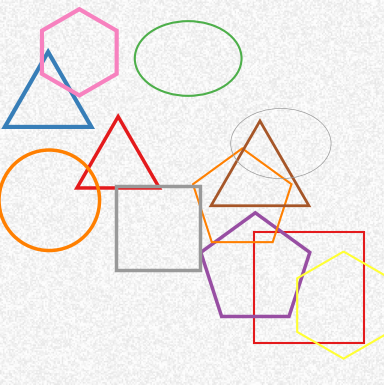[{"shape": "triangle", "thickness": 2.5, "radius": 0.62, "center": [0.307, 0.574]}, {"shape": "square", "thickness": 1.5, "radius": 0.72, "center": [0.803, 0.253]}, {"shape": "triangle", "thickness": 3, "radius": 0.65, "center": [0.125, 0.735]}, {"shape": "oval", "thickness": 1.5, "radius": 0.69, "center": [0.489, 0.848]}, {"shape": "pentagon", "thickness": 2.5, "radius": 0.74, "center": [0.663, 0.298]}, {"shape": "pentagon", "thickness": 1.5, "radius": 0.67, "center": [0.629, 0.48]}, {"shape": "circle", "thickness": 2.5, "radius": 0.65, "center": [0.128, 0.48]}, {"shape": "hexagon", "thickness": 1.5, "radius": 0.7, "center": [0.892, 0.208]}, {"shape": "triangle", "thickness": 2, "radius": 0.73, "center": [0.675, 0.539]}, {"shape": "hexagon", "thickness": 3, "radius": 0.56, "center": [0.206, 0.864]}, {"shape": "oval", "thickness": 0.5, "radius": 0.65, "center": [0.73, 0.627]}, {"shape": "square", "thickness": 2.5, "radius": 0.55, "center": [0.41, 0.407]}]